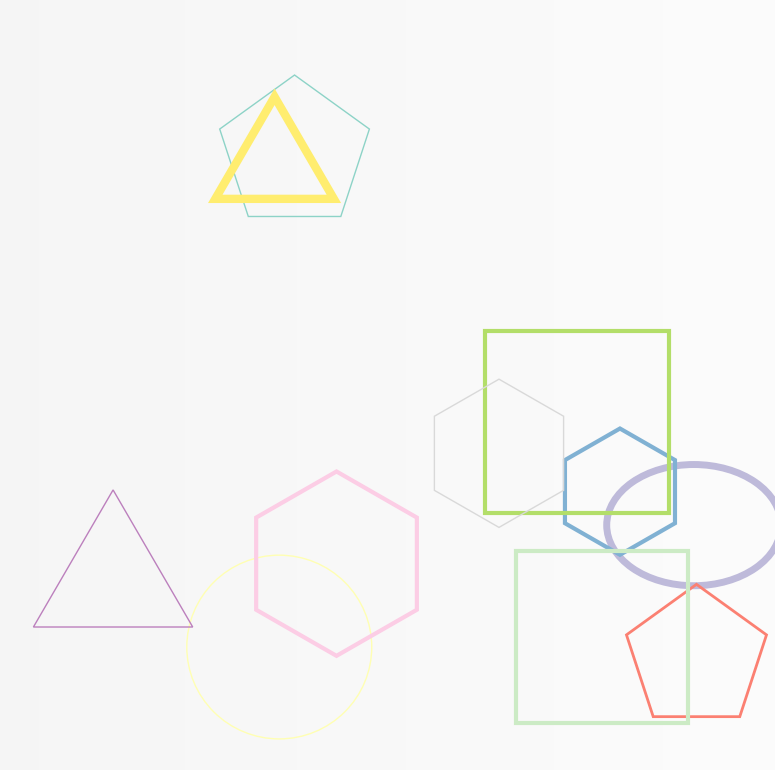[{"shape": "pentagon", "thickness": 0.5, "radius": 0.51, "center": [0.38, 0.801]}, {"shape": "circle", "thickness": 0.5, "radius": 0.6, "center": [0.36, 0.16]}, {"shape": "oval", "thickness": 2.5, "radius": 0.56, "center": [0.895, 0.318]}, {"shape": "pentagon", "thickness": 1, "radius": 0.47, "center": [0.899, 0.146]}, {"shape": "hexagon", "thickness": 1.5, "radius": 0.41, "center": [0.8, 0.362]}, {"shape": "square", "thickness": 1.5, "radius": 0.59, "center": [0.745, 0.452]}, {"shape": "hexagon", "thickness": 1.5, "radius": 0.6, "center": [0.434, 0.268]}, {"shape": "hexagon", "thickness": 0.5, "radius": 0.48, "center": [0.644, 0.411]}, {"shape": "triangle", "thickness": 0.5, "radius": 0.59, "center": [0.146, 0.245]}, {"shape": "square", "thickness": 1.5, "radius": 0.56, "center": [0.777, 0.172]}, {"shape": "triangle", "thickness": 3, "radius": 0.44, "center": [0.354, 0.786]}]